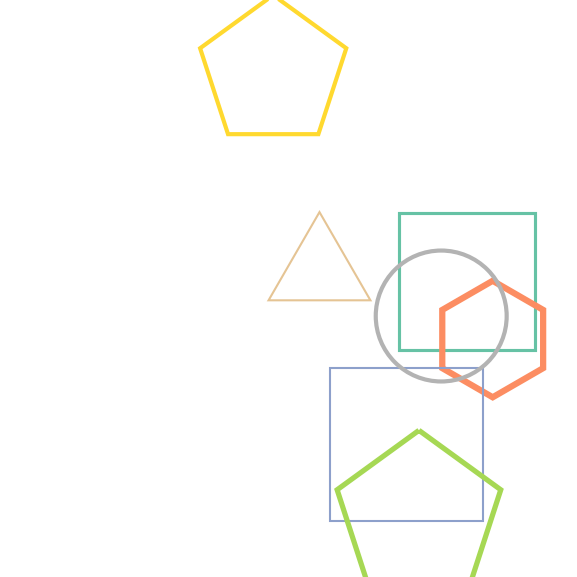[{"shape": "square", "thickness": 1.5, "radius": 0.59, "center": [0.809, 0.512]}, {"shape": "hexagon", "thickness": 3, "radius": 0.5, "center": [0.853, 0.412]}, {"shape": "square", "thickness": 1, "radius": 0.66, "center": [0.704, 0.229]}, {"shape": "pentagon", "thickness": 2.5, "radius": 0.74, "center": [0.725, 0.105]}, {"shape": "pentagon", "thickness": 2, "radius": 0.67, "center": [0.473, 0.874]}, {"shape": "triangle", "thickness": 1, "radius": 0.51, "center": [0.553, 0.53]}, {"shape": "circle", "thickness": 2, "radius": 0.57, "center": [0.764, 0.452]}]